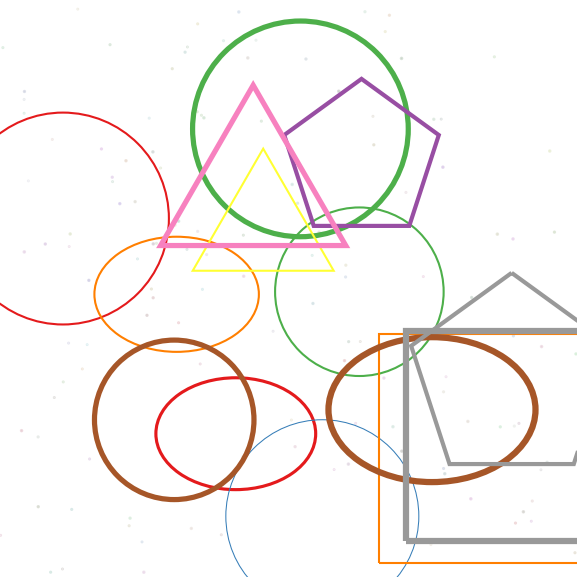[{"shape": "oval", "thickness": 1.5, "radius": 0.69, "center": [0.408, 0.248]}, {"shape": "circle", "thickness": 1, "radius": 0.92, "center": [0.109, 0.621]}, {"shape": "circle", "thickness": 0.5, "radius": 0.84, "center": [0.558, 0.105]}, {"shape": "circle", "thickness": 2.5, "radius": 0.93, "center": [0.52, 0.776]}, {"shape": "circle", "thickness": 1, "radius": 0.73, "center": [0.622, 0.494]}, {"shape": "pentagon", "thickness": 2, "radius": 0.7, "center": [0.626, 0.722]}, {"shape": "square", "thickness": 1, "radius": 0.99, "center": [0.855, 0.223]}, {"shape": "oval", "thickness": 1, "radius": 0.71, "center": [0.306, 0.49]}, {"shape": "triangle", "thickness": 1, "radius": 0.7, "center": [0.456, 0.601]}, {"shape": "oval", "thickness": 3, "radius": 0.9, "center": [0.748, 0.29]}, {"shape": "circle", "thickness": 2.5, "radius": 0.69, "center": [0.302, 0.272]}, {"shape": "triangle", "thickness": 2.5, "radius": 0.93, "center": [0.438, 0.666]}, {"shape": "square", "thickness": 3, "radius": 0.91, "center": [0.885, 0.244]}, {"shape": "pentagon", "thickness": 2, "radius": 0.92, "center": [0.886, 0.344]}]